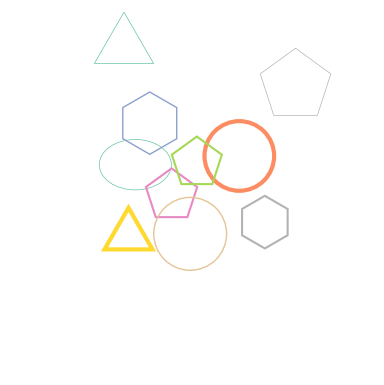[{"shape": "oval", "thickness": 0.5, "radius": 0.47, "center": [0.351, 0.572]}, {"shape": "triangle", "thickness": 0.5, "radius": 0.44, "center": [0.322, 0.879]}, {"shape": "circle", "thickness": 3, "radius": 0.45, "center": [0.622, 0.595]}, {"shape": "hexagon", "thickness": 1, "radius": 0.4, "center": [0.389, 0.68]}, {"shape": "pentagon", "thickness": 1.5, "radius": 0.35, "center": [0.446, 0.493]}, {"shape": "pentagon", "thickness": 1.5, "radius": 0.34, "center": [0.511, 0.577]}, {"shape": "triangle", "thickness": 3, "radius": 0.36, "center": [0.334, 0.388]}, {"shape": "circle", "thickness": 1, "radius": 0.47, "center": [0.494, 0.393]}, {"shape": "hexagon", "thickness": 1.5, "radius": 0.34, "center": [0.688, 0.423]}, {"shape": "pentagon", "thickness": 0.5, "radius": 0.48, "center": [0.768, 0.778]}]